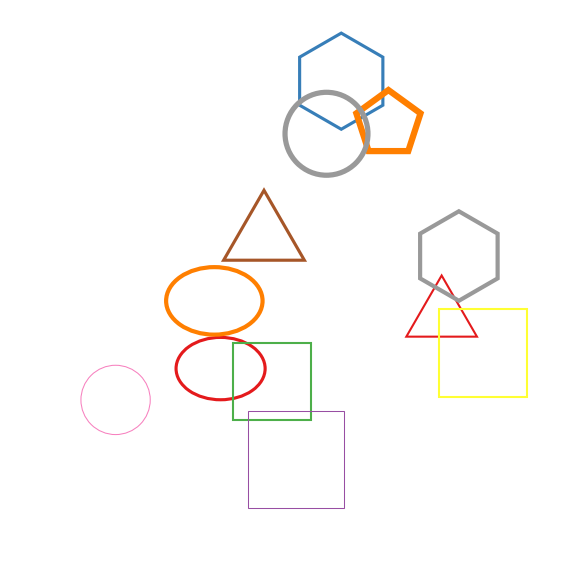[{"shape": "triangle", "thickness": 1, "radius": 0.35, "center": [0.765, 0.451]}, {"shape": "oval", "thickness": 1.5, "radius": 0.39, "center": [0.382, 0.361]}, {"shape": "hexagon", "thickness": 1.5, "radius": 0.42, "center": [0.591, 0.859]}, {"shape": "square", "thickness": 1, "radius": 0.33, "center": [0.471, 0.338]}, {"shape": "square", "thickness": 0.5, "radius": 0.42, "center": [0.512, 0.204]}, {"shape": "pentagon", "thickness": 3, "radius": 0.29, "center": [0.673, 0.785]}, {"shape": "oval", "thickness": 2, "radius": 0.42, "center": [0.371, 0.478]}, {"shape": "square", "thickness": 1, "radius": 0.38, "center": [0.837, 0.388]}, {"shape": "triangle", "thickness": 1.5, "radius": 0.4, "center": [0.457, 0.589]}, {"shape": "circle", "thickness": 0.5, "radius": 0.3, "center": [0.2, 0.307]}, {"shape": "hexagon", "thickness": 2, "radius": 0.39, "center": [0.795, 0.556]}, {"shape": "circle", "thickness": 2.5, "radius": 0.36, "center": [0.565, 0.768]}]